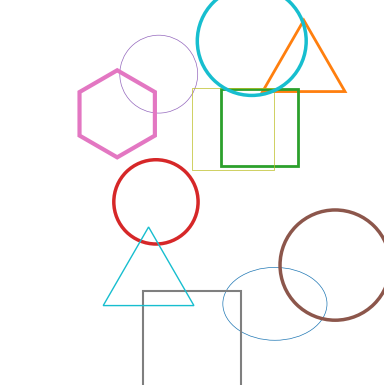[{"shape": "oval", "thickness": 0.5, "radius": 0.68, "center": [0.714, 0.211]}, {"shape": "triangle", "thickness": 2, "radius": 0.62, "center": [0.789, 0.824]}, {"shape": "square", "thickness": 2, "radius": 0.5, "center": [0.675, 0.668]}, {"shape": "circle", "thickness": 2.5, "radius": 0.55, "center": [0.405, 0.476]}, {"shape": "circle", "thickness": 0.5, "radius": 0.51, "center": [0.412, 0.807]}, {"shape": "circle", "thickness": 2.5, "radius": 0.72, "center": [0.871, 0.311]}, {"shape": "hexagon", "thickness": 3, "radius": 0.57, "center": [0.304, 0.704]}, {"shape": "square", "thickness": 1.5, "radius": 0.64, "center": [0.499, 0.117]}, {"shape": "square", "thickness": 0.5, "radius": 0.53, "center": [0.605, 0.666]}, {"shape": "triangle", "thickness": 1, "radius": 0.68, "center": [0.386, 0.274]}, {"shape": "circle", "thickness": 2.5, "radius": 0.71, "center": [0.654, 0.894]}]